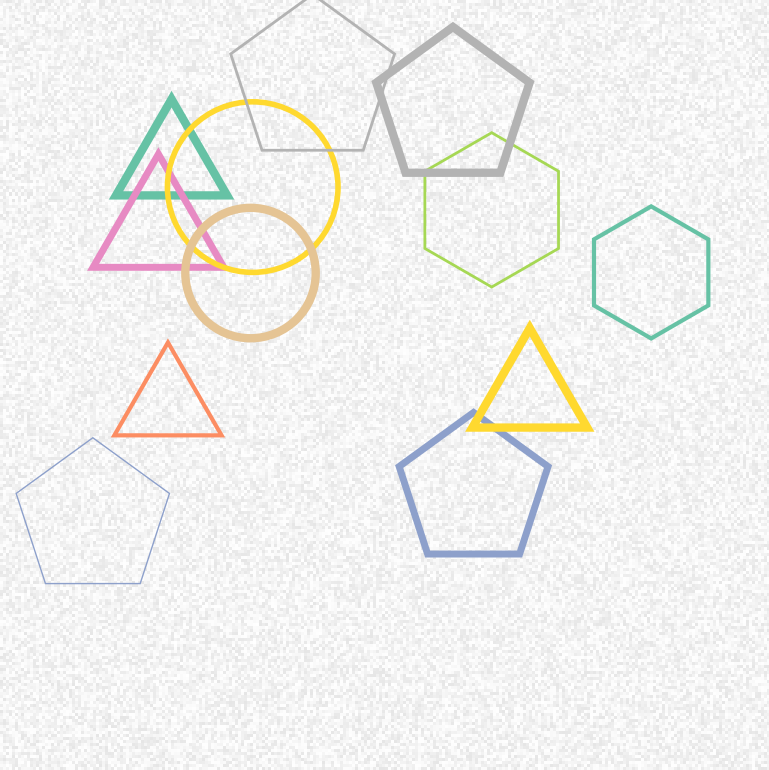[{"shape": "hexagon", "thickness": 1.5, "radius": 0.43, "center": [0.846, 0.646]}, {"shape": "triangle", "thickness": 3, "radius": 0.42, "center": [0.223, 0.788]}, {"shape": "triangle", "thickness": 1.5, "radius": 0.4, "center": [0.218, 0.475]}, {"shape": "pentagon", "thickness": 0.5, "radius": 0.52, "center": [0.121, 0.327]}, {"shape": "pentagon", "thickness": 2.5, "radius": 0.51, "center": [0.615, 0.363]}, {"shape": "triangle", "thickness": 2.5, "radius": 0.49, "center": [0.206, 0.702]}, {"shape": "hexagon", "thickness": 1, "radius": 0.5, "center": [0.639, 0.727]}, {"shape": "circle", "thickness": 2, "radius": 0.55, "center": [0.328, 0.757]}, {"shape": "triangle", "thickness": 3, "radius": 0.43, "center": [0.688, 0.488]}, {"shape": "circle", "thickness": 3, "radius": 0.42, "center": [0.325, 0.645]}, {"shape": "pentagon", "thickness": 1, "radius": 0.56, "center": [0.406, 0.895]}, {"shape": "pentagon", "thickness": 3, "radius": 0.52, "center": [0.588, 0.86]}]